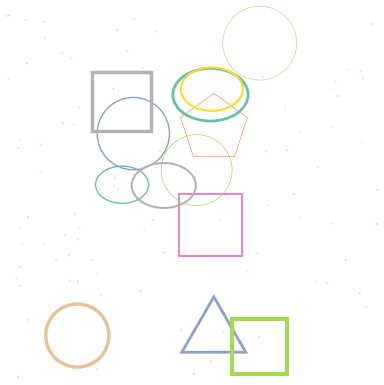[{"shape": "oval", "thickness": 2, "radius": 0.49, "center": [0.547, 0.754]}, {"shape": "oval", "thickness": 1, "radius": 0.34, "center": [0.317, 0.52]}, {"shape": "pentagon", "thickness": 0.5, "radius": 0.46, "center": [0.556, 0.667]}, {"shape": "triangle", "thickness": 2, "radius": 0.48, "center": [0.555, 0.133]}, {"shape": "circle", "thickness": 1, "radius": 0.47, "center": [0.346, 0.653]}, {"shape": "square", "thickness": 1.5, "radius": 0.41, "center": [0.547, 0.416]}, {"shape": "circle", "thickness": 0.5, "radius": 0.46, "center": [0.511, 0.558]}, {"shape": "square", "thickness": 3, "radius": 0.36, "center": [0.675, 0.1]}, {"shape": "oval", "thickness": 1.5, "radius": 0.4, "center": [0.55, 0.769]}, {"shape": "circle", "thickness": 2.5, "radius": 0.41, "center": [0.201, 0.128]}, {"shape": "circle", "thickness": 0.5, "radius": 0.48, "center": [0.675, 0.888]}, {"shape": "square", "thickness": 2.5, "radius": 0.39, "center": [0.316, 0.737]}, {"shape": "oval", "thickness": 1.5, "radius": 0.42, "center": [0.425, 0.518]}]